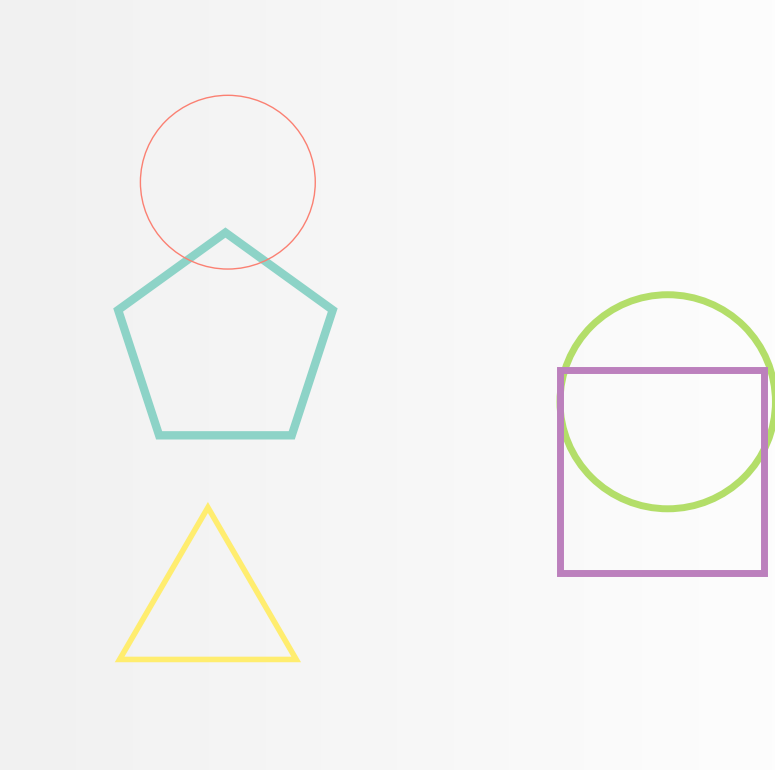[{"shape": "pentagon", "thickness": 3, "radius": 0.73, "center": [0.291, 0.552]}, {"shape": "circle", "thickness": 0.5, "radius": 0.56, "center": [0.294, 0.763]}, {"shape": "circle", "thickness": 2.5, "radius": 0.7, "center": [0.862, 0.478]}, {"shape": "square", "thickness": 2.5, "radius": 0.66, "center": [0.854, 0.388]}, {"shape": "triangle", "thickness": 2, "radius": 0.66, "center": [0.268, 0.209]}]